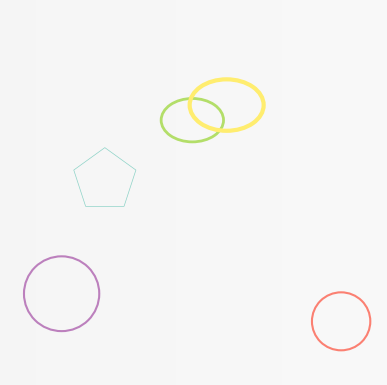[{"shape": "pentagon", "thickness": 0.5, "radius": 0.42, "center": [0.271, 0.532]}, {"shape": "circle", "thickness": 1.5, "radius": 0.38, "center": [0.88, 0.165]}, {"shape": "oval", "thickness": 2, "radius": 0.4, "center": [0.496, 0.688]}, {"shape": "circle", "thickness": 1.5, "radius": 0.49, "center": [0.159, 0.237]}, {"shape": "oval", "thickness": 3, "radius": 0.48, "center": [0.585, 0.727]}]